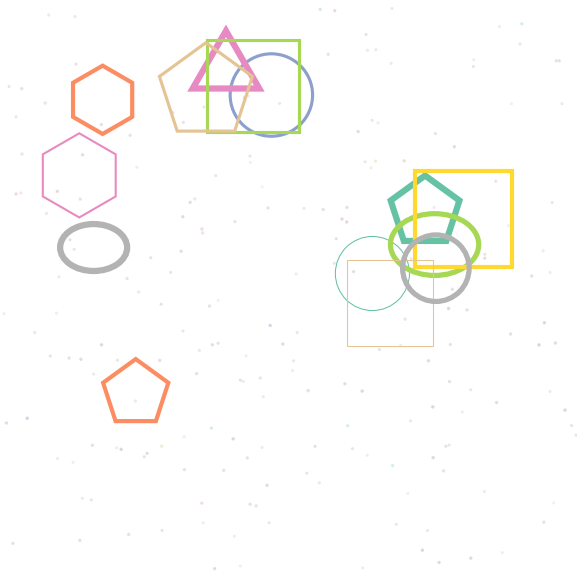[{"shape": "circle", "thickness": 0.5, "radius": 0.32, "center": [0.645, 0.526]}, {"shape": "pentagon", "thickness": 3, "radius": 0.31, "center": [0.736, 0.633]}, {"shape": "pentagon", "thickness": 2, "radius": 0.3, "center": [0.235, 0.318]}, {"shape": "hexagon", "thickness": 2, "radius": 0.3, "center": [0.178, 0.826]}, {"shape": "circle", "thickness": 1.5, "radius": 0.36, "center": [0.47, 0.835]}, {"shape": "hexagon", "thickness": 1, "radius": 0.36, "center": [0.137, 0.695]}, {"shape": "triangle", "thickness": 3, "radius": 0.33, "center": [0.391, 0.879]}, {"shape": "oval", "thickness": 2.5, "radius": 0.38, "center": [0.753, 0.576]}, {"shape": "square", "thickness": 1.5, "radius": 0.4, "center": [0.437, 0.85]}, {"shape": "square", "thickness": 2, "radius": 0.42, "center": [0.803, 0.62]}, {"shape": "square", "thickness": 0.5, "radius": 0.37, "center": [0.675, 0.474]}, {"shape": "pentagon", "thickness": 1.5, "radius": 0.42, "center": [0.357, 0.841]}, {"shape": "oval", "thickness": 3, "radius": 0.29, "center": [0.162, 0.571]}, {"shape": "circle", "thickness": 2.5, "radius": 0.29, "center": [0.755, 0.535]}]